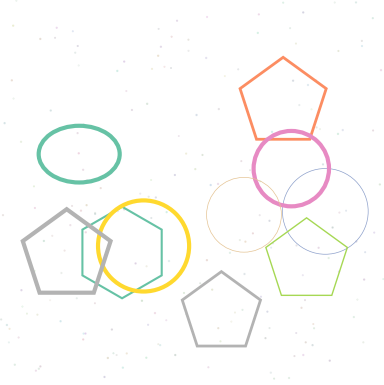[{"shape": "hexagon", "thickness": 1.5, "radius": 0.59, "center": [0.317, 0.344]}, {"shape": "oval", "thickness": 3, "radius": 0.53, "center": [0.206, 0.6]}, {"shape": "pentagon", "thickness": 2, "radius": 0.59, "center": [0.735, 0.733]}, {"shape": "circle", "thickness": 0.5, "radius": 0.56, "center": [0.845, 0.451]}, {"shape": "circle", "thickness": 3, "radius": 0.49, "center": [0.757, 0.562]}, {"shape": "pentagon", "thickness": 1, "radius": 0.56, "center": [0.796, 0.323]}, {"shape": "circle", "thickness": 3, "radius": 0.59, "center": [0.373, 0.361]}, {"shape": "circle", "thickness": 0.5, "radius": 0.49, "center": [0.634, 0.442]}, {"shape": "pentagon", "thickness": 3, "radius": 0.6, "center": [0.173, 0.337]}, {"shape": "pentagon", "thickness": 2, "radius": 0.53, "center": [0.575, 0.188]}]